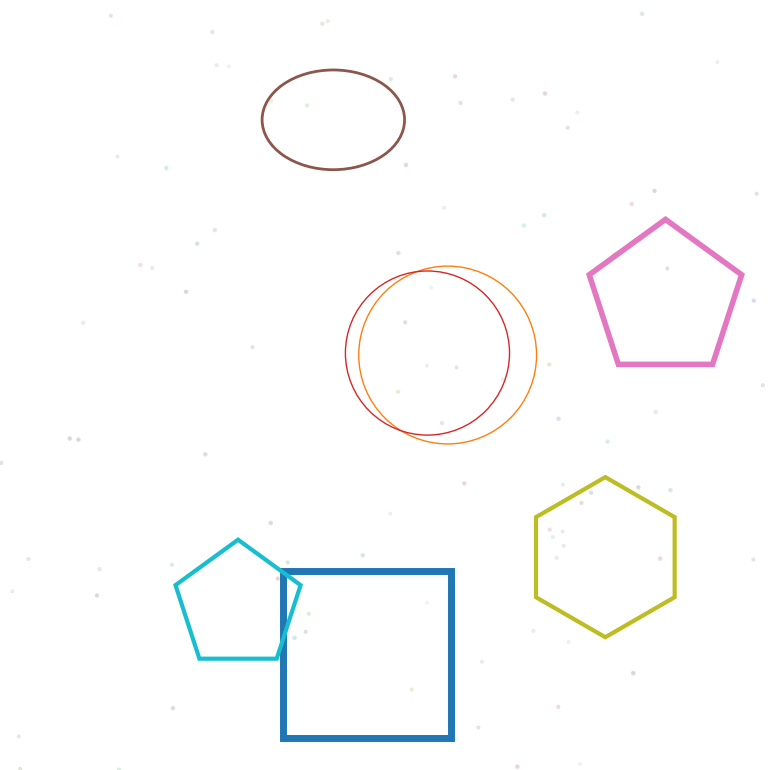[{"shape": "square", "thickness": 2.5, "radius": 0.54, "center": [0.477, 0.15]}, {"shape": "circle", "thickness": 0.5, "radius": 0.58, "center": [0.581, 0.539]}, {"shape": "circle", "thickness": 0.5, "radius": 0.53, "center": [0.555, 0.542]}, {"shape": "oval", "thickness": 1, "radius": 0.46, "center": [0.433, 0.844]}, {"shape": "pentagon", "thickness": 2, "radius": 0.52, "center": [0.864, 0.611]}, {"shape": "hexagon", "thickness": 1.5, "radius": 0.52, "center": [0.786, 0.276]}, {"shape": "pentagon", "thickness": 1.5, "radius": 0.43, "center": [0.309, 0.214]}]